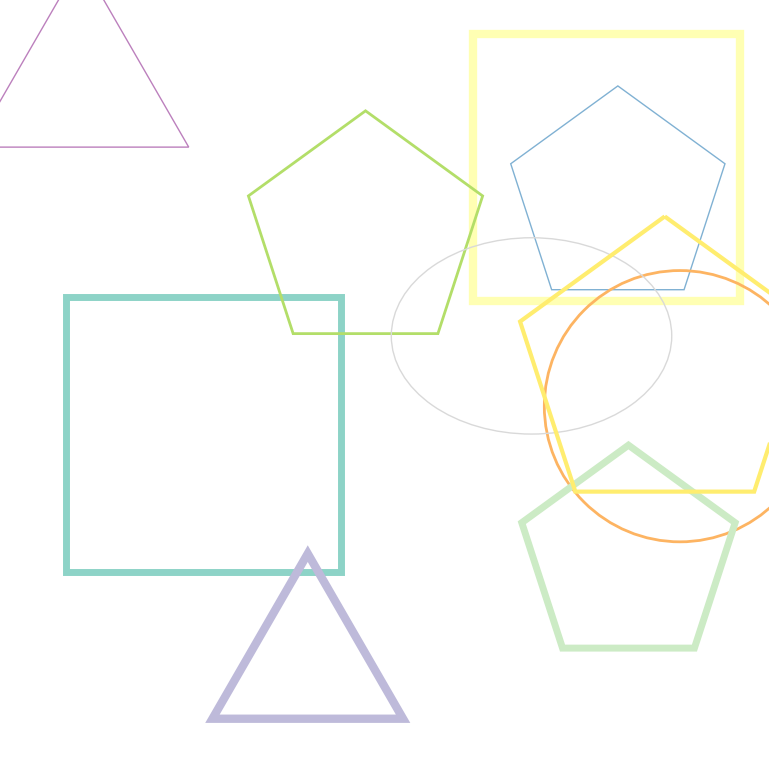[{"shape": "square", "thickness": 2.5, "radius": 0.89, "center": [0.265, 0.436]}, {"shape": "square", "thickness": 3, "radius": 0.87, "center": [0.788, 0.783]}, {"shape": "triangle", "thickness": 3, "radius": 0.71, "center": [0.4, 0.138]}, {"shape": "pentagon", "thickness": 0.5, "radius": 0.73, "center": [0.802, 0.742]}, {"shape": "circle", "thickness": 1, "radius": 0.88, "center": [0.883, 0.472]}, {"shape": "pentagon", "thickness": 1, "radius": 0.8, "center": [0.475, 0.696]}, {"shape": "oval", "thickness": 0.5, "radius": 0.91, "center": [0.69, 0.564]}, {"shape": "triangle", "thickness": 0.5, "radius": 0.81, "center": [0.105, 0.89]}, {"shape": "pentagon", "thickness": 2.5, "radius": 0.73, "center": [0.816, 0.276]}, {"shape": "pentagon", "thickness": 1.5, "radius": 0.99, "center": [0.863, 0.521]}]